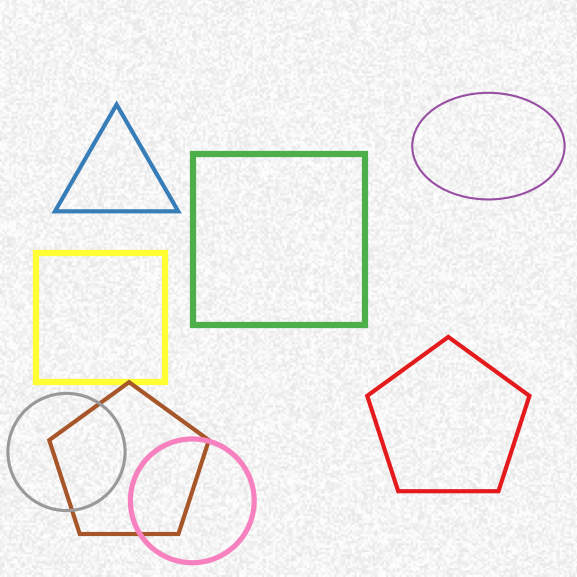[{"shape": "pentagon", "thickness": 2, "radius": 0.74, "center": [0.776, 0.268]}, {"shape": "triangle", "thickness": 2, "radius": 0.62, "center": [0.202, 0.695]}, {"shape": "square", "thickness": 3, "radius": 0.74, "center": [0.484, 0.585]}, {"shape": "oval", "thickness": 1, "radius": 0.66, "center": [0.846, 0.746]}, {"shape": "square", "thickness": 3, "radius": 0.56, "center": [0.174, 0.449]}, {"shape": "pentagon", "thickness": 2, "radius": 0.73, "center": [0.224, 0.192]}, {"shape": "circle", "thickness": 2.5, "radius": 0.54, "center": [0.333, 0.132]}, {"shape": "circle", "thickness": 1.5, "radius": 0.51, "center": [0.115, 0.217]}]